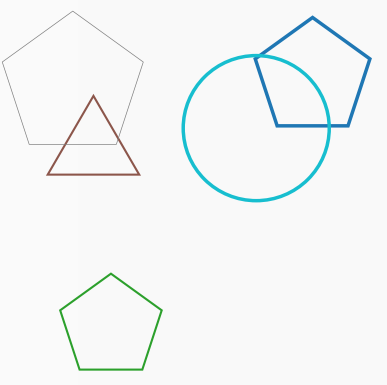[{"shape": "pentagon", "thickness": 2.5, "radius": 0.78, "center": [0.807, 0.799]}, {"shape": "pentagon", "thickness": 1.5, "radius": 0.69, "center": [0.286, 0.151]}, {"shape": "triangle", "thickness": 1.5, "radius": 0.68, "center": [0.241, 0.615]}, {"shape": "pentagon", "thickness": 0.5, "radius": 0.96, "center": [0.188, 0.78]}, {"shape": "circle", "thickness": 2.5, "radius": 0.94, "center": [0.661, 0.667]}]